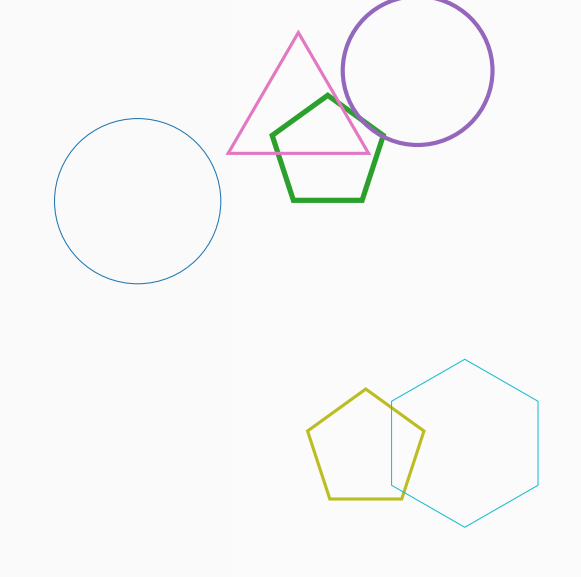[{"shape": "circle", "thickness": 0.5, "radius": 0.72, "center": [0.237, 0.651]}, {"shape": "pentagon", "thickness": 2.5, "radius": 0.5, "center": [0.564, 0.734]}, {"shape": "circle", "thickness": 2, "radius": 0.64, "center": [0.718, 0.877]}, {"shape": "triangle", "thickness": 1.5, "radius": 0.7, "center": [0.513, 0.803]}, {"shape": "pentagon", "thickness": 1.5, "radius": 0.53, "center": [0.629, 0.22]}, {"shape": "hexagon", "thickness": 0.5, "radius": 0.73, "center": [0.8, 0.232]}]